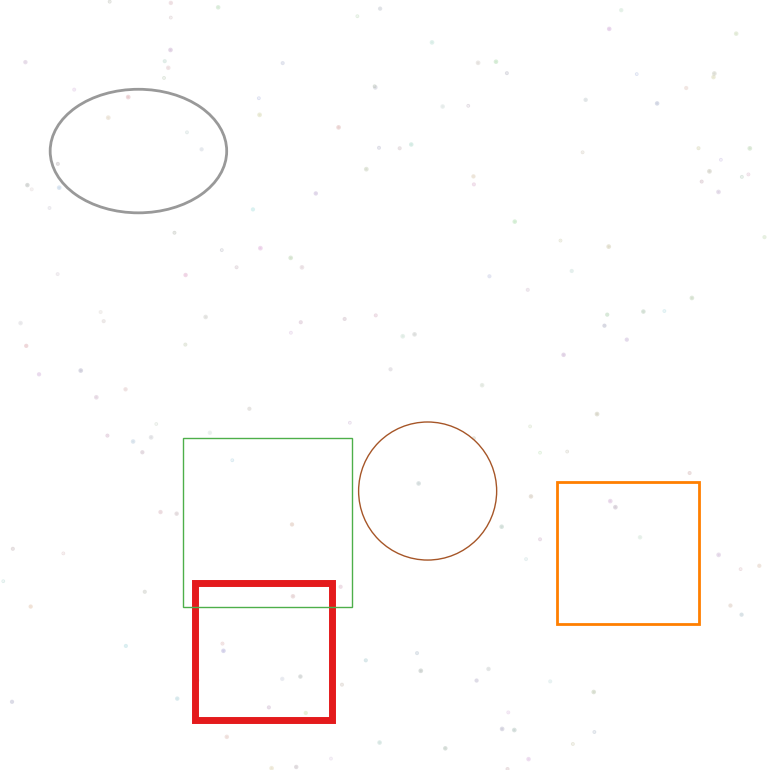[{"shape": "square", "thickness": 2.5, "radius": 0.45, "center": [0.342, 0.154]}, {"shape": "square", "thickness": 0.5, "radius": 0.55, "center": [0.347, 0.322]}, {"shape": "square", "thickness": 1, "radius": 0.46, "center": [0.816, 0.282]}, {"shape": "circle", "thickness": 0.5, "radius": 0.45, "center": [0.555, 0.362]}, {"shape": "oval", "thickness": 1, "radius": 0.57, "center": [0.18, 0.804]}]